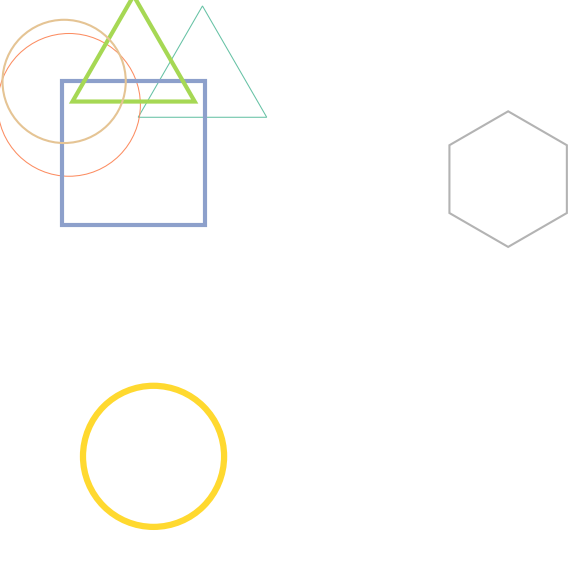[{"shape": "triangle", "thickness": 0.5, "radius": 0.64, "center": [0.351, 0.86]}, {"shape": "circle", "thickness": 0.5, "radius": 0.62, "center": [0.119, 0.818]}, {"shape": "square", "thickness": 2, "radius": 0.62, "center": [0.231, 0.734]}, {"shape": "triangle", "thickness": 2, "radius": 0.61, "center": [0.231, 0.884]}, {"shape": "circle", "thickness": 3, "radius": 0.61, "center": [0.266, 0.209]}, {"shape": "circle", "thickness": 1, "radius": 0.53, "center": [0.111, 0.858]}, {"shape": "hexagon", "thickness": 1, "radius": 0.59, "center": [0.88, 0.689]}]